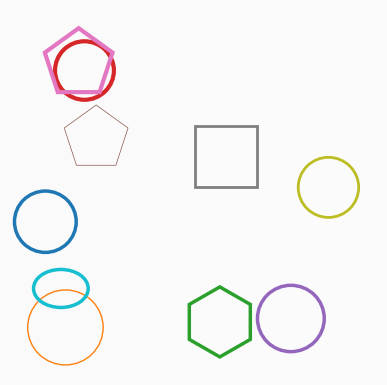[{"shape": "circle", "thickness": 2.5, "radius": 0.4, "center": [0.117, 0.424]}, {"shape": "circle", "thickness": 1, "radius": 0.49, "center": [0.169, 0.15]}, {"shape": "hexagon", "thickness": 2.5, "radius": 0.45, "center": [0.567, 0.164]}, {"shape": "circle", "thickness": 3, "radius": 0.38, "center": [0.218, 0.817]}, {"shape": "circle", "thickness": 2.5, "radius": 0.43, "center": [0.751, 0.173]}, {"shape": "pentagon", "thickness": 0.5, "radius": 0.43, "center": [0.248, 0.641]}, {"shape": "pentagon", "thickness": 3, "radius": 0.46, "center": [0.203, 0.835]}, {"shape": "square", "thickness": 2, "radius": 0.4, "center": [0.583, 0.593]}, {"shape": "circle", "thickness": 2, "radius": 0.39, "center": [0.848, 0.513]}, {"shape": "oval", "thickness": 2.5, "radius": 0.35, "center": [0.157, 0.251]}]